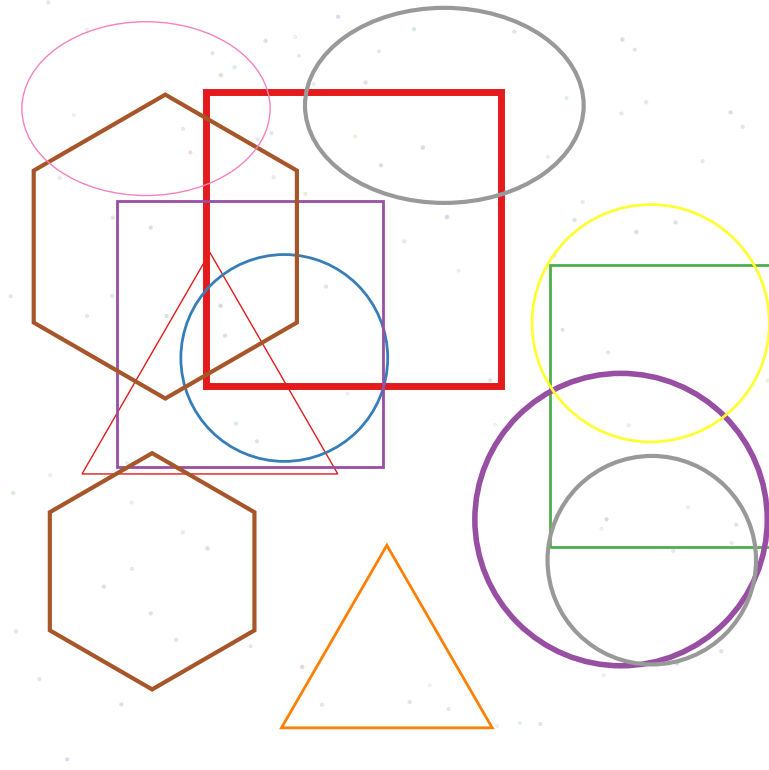[{"shape": "triangle", "thickness": 0.5, "radius": 0.96, "center": [0.273, 0.48]}, {"shape": "square", "thickness": 2.5, "radius": 0.96, "center": [0.459, 0.69]}, {"shape": "circle", "thickness": 1, "radius": 0.67, "center": [0.369, 0.535]}, {"shape": "square", "thickness": 1, "radius": 0.92, "center": [0.898, 0.473]}, {"shape": "circle", "thickness": 2, "radius": 0.95, "center": [0.807, 0.325]}, {"shape": "square", "thickness": 1, "radius": 0.86, "center": [0.325, 0.566]}, {"shape": "triangle", "thickness": 1, "radius": 0.79, "center": [0.502, 0.134]}, {"shape": "circle", "thickness": 1, "radius": 0.77, "center": [0.845, 0.58]}, {"shape": "hexagon", "thickness": 1.5, "radius": 0.77, "center": [0.198, 0.258]}, {"shape": "hexagon", "thickness": 1.5, "radius": 0.99, "center": [0.215, 0.68]}, {"shape": "oval", "thickness": 0.5, "radius": 0.81, "center": [0.19, 0.859]}, {"shape": "circle", "thickness": 1.5, "radius": 0.68, "center": [0.846, 0.272]}, {"shape": "oval", "thickness": 1.5, "radius": 0.9, "center": [0.577, 0.863]}]